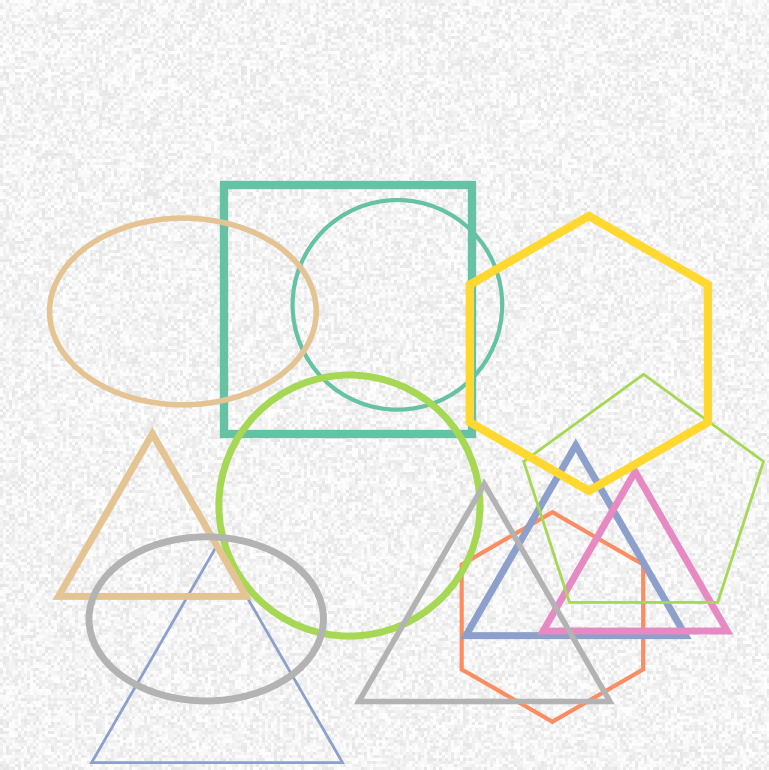[{"shape": "circle", "thickness": 1.5, "radius": 0.68, "center": [0.516, 0.604]}, {"shape": "square", "thickness": 3, "radius": 0.81, "center": [0.452, 0.598]}, {"shape": "hexagon", "thickness": 1.5, "radius": 0.68, "center": [0.717, 0.199]}, {"shape": "triangle", "thickness": 1, "radius": 0.94, "center": [0.282, 0.104]}, {"shape": "triangle", "thickness": 2.5, "radius": 0.82, "center": [0.748, 0.257]}, {"shape": "triangle", "thickness": 2.5, "radius": 0.69, "center": [0.825, 0.25]}, {"shape": "pentagon", "thickness": 1, "radius": 0.82, "center": [0.836, 0.35]}, {"shape": "circle", "thickness": 2.5, "radius": 0.85, "center": [0.454, 0.343]}, {"shape": "hexagon", "thickness": 3, "radius": 0.89, "center": [0.765, 0.541]}, {"shape": "triangle", "thickness": 2.5, "radius": 0.7, "center": [0.198, 0.296]}, {"shape": "oval", "thickness": 2, "radius": 0.87, "center": [0.238, 0.595]}, {"shape": "triangle", "thickness": 2, "radius": 0.94, "center": [0.629, 0.183]}, {"shape": "oval", "thickness": 2.5, "radius": 0.76, "center": [0.268, 0.196]}]